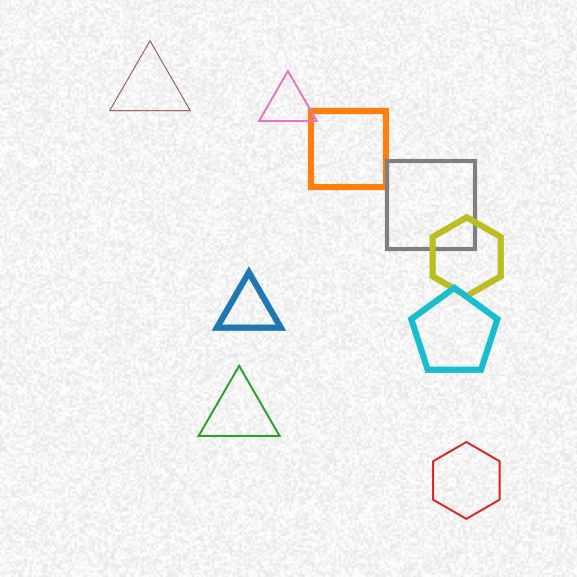[{"shape": "triangle", "thickness": 3, "radius": 0.32, "center": [0.431, 0.464]}, {"shape": "square", "thickness": 3, "radius": 0.33, "center": [0.603, 0.741]}, {"shape": "triangle", "thickness": 1, "radius": 0.4, "center": [0.414, 0.285]}, {"shape": "hexagon", "thickness": 1, "radius": 0.33, "center": [0.808, 0.167]}, {"shape": "triangle", "thickness": 0.5, "radius": 0.4, "center": [0.26, 0.848]}, {"shape": "triangle", "thickness": 1, "radius": 0.29, "center": [0.499, 0.818]}, {"shape": "square", "thickness": 2, "radius": 0.38, "center": [0.746, 0.644]}, {"shape": "hexagon", "thickness": 3, "radius": 0.34, "center": [0.808, 0.555]}, {"shape": "pentagon", "thickness": 3, "radius": 0.39, "center": [0.787, 0.422]}]